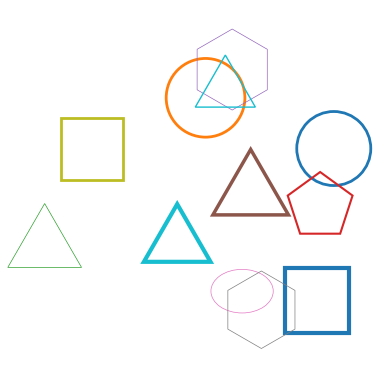[{"shape": "square", "thickness": 3, "radius": 0.42, "center": [0.823, 0.22]}, {"shape": "circle", "thickness": 2, "radius": 0.48, "center": [0.867, 0.614]}, {"shape": "circle", "thickness": 2, "radius": 0.51, "center": [0.534, 0.746]}, {"shape": "triangle", "thickness": 0.5, "radius": 0.55, "center": [0.116, 0.361]}, {"shape": "pentagon", "thickness": 1.5, "radius": 0.44, "center": [0.832, 0.465]}, {"shape": "hexagon", "thickness": 0.5, "radius": 0.53, "center": [0.603, 0.819]}, {"shape": "triangle", "thickness": 2.5, "radius": 0.57, "center": [0.651, 0.498]}, {"shape": "oval", "thickness": 0.5, "radius": 0.4, "center": [0.629, 0.244]}, {"shape": "hexagon", "thickness": 0.5, "radius": 0.5, "center": [0.679, 0.195]}, {"shape": "square", "thickness": 2, "radius": 0.4, "center": [0.239, 0.614]}, {"shape": "triangle", "thickness": 3, "radius": 0.5, "center": [0.46, 0.37]}, {"shape": "triangle", "thickness": 1, "radius": 0.45, "center": [0.585, 0.767]}]